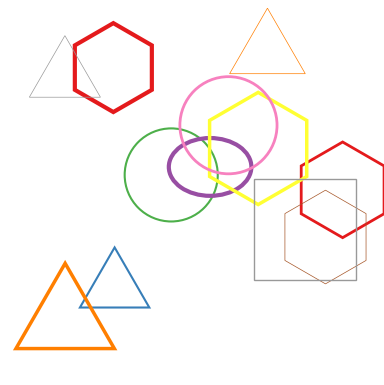[{"shape": "hexagon", "thickness": 3, "radius": 0.58, "center": [0.294, 0.824]}, {"shape": "hexagon", "thickness": 2, "radius": 0.62, "center": [0.89, 0.507]}, {"shape": "triangle", "thickness": 1.5, "radius": 0.52, "center": [0.298, 0.253]}, {"shape": "circle", "thickness": 1.5, "radius": 0.6, "center": [0.445, 0.546]}, {"shape": "oval", "thickness": 3, "radius": 0.54, "center": [0.546, 0.566]}, {"shape": "triangle", "thickness": 2.5, "radius": 0.74, "center": [0.169, 0.168]}, {"shape": "triangle", "thickness": 0.5, "radius": 0.57, "center": [0.695, 0.865]}, {"shape": "hexagon", "thickness": 2.5, "radius": 0.73, "center": [0.671, 0.614]}, {"shape": "hexagon", "thickness": 0.5, "radius": 0.61, "center": [0.845, 0.384]}, {"shape": "circle", "thickness": 2, "radius": 0.63, "center": [0.593, 0.675]}, {"shape": "square", "thickness": 1, "radius": 0.66, "center": [0.792, 0.404]}, {"shape": "triangle", "thickness": 0.5, "radius": 0.53, "center": [0.169, 0.801]}]